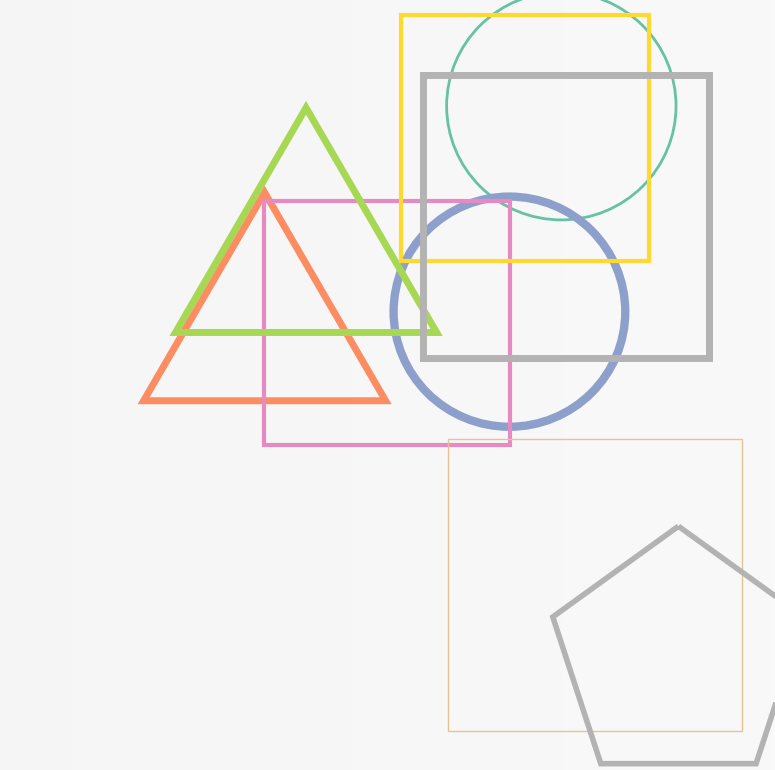[{"shape": "circle", "thickness": 1, "radius": 0.74, "center": [0.724, 0.862]}, {"shape": "triangle", "thickness": 2.5, "radius": 0.9, "center": [0.341, 0.57]}, {"shape": "circle", "thickness": 3, "radius": 0.75, "center": [0.657, 0.595]}, {"shape": "square", "thickness": 1.5, "radius": 0.79, "center": [0.499, 0.58]}, {"shape": "triangle", "thickness": 2.5, "radius": 0.97, "center": [0.395, 0.665]}, {"shape": "square", "thickness": 1.5, "radius": 0.8, "center": [0.677, 0.821]}, {"shape": "square", "thickness": 0.5, "radius": 0.95, "center": [0.768, 0.24]}, {"shape": "square", "thickness": 2.5, "radius": 0.92, "center": [0.73, 0.719]}, {"shape": "pentagon", "thickness": 2, "radius": 0.85, "center": [0.875, 0.146]}]